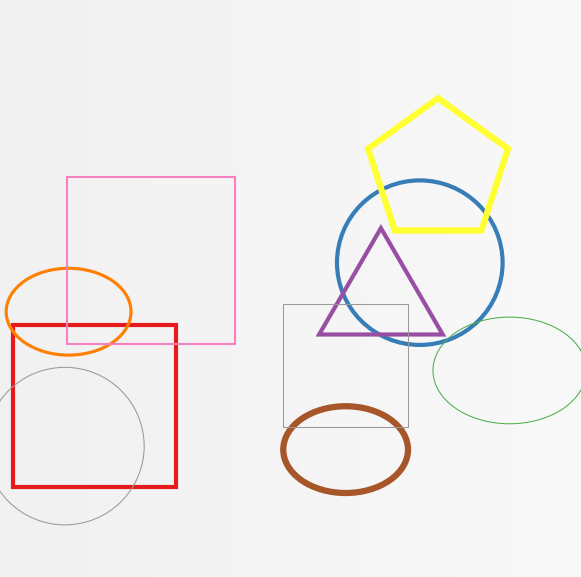[{"shape": "square", "thickness": 2, "radius": 0.7, "center": [0.162, 0.296]}, {"shape": "circle", "thickness": 2, "radius": 0.71, "center": [0.722, 0.544]}, {"shape": "oval", "thickness": 0.5, "radius": 0.66, "center": [0.877, 0.358]}, {"shape": "triangle", "thickness": 2, "radius": 0.61, "center": [0.655, 0.481]}, {"shape": "oval", "thickness": 1.5, "radius": 0.54, "center": [0.118, 0.459]}, {"shape": "pentagon", "thickness": 3, "radius": 0.63, "center": [0.754, 0.702]}, {"shape": "oval", "thickness": 3, "radius": 0.54, "center": [0.595, 0.221]}, {"shape": "square", "thickness": 1, "radius": 0.72, "center": [0.26, 0.549]}, {"shape": "circle", "thickness": 0.5, "radius": 0.68, "center": [0.112, 0.227]}, {"shape": "square", "thickness": 0.5, "radius": 0.53, "center": [0.595, 0.367]}]